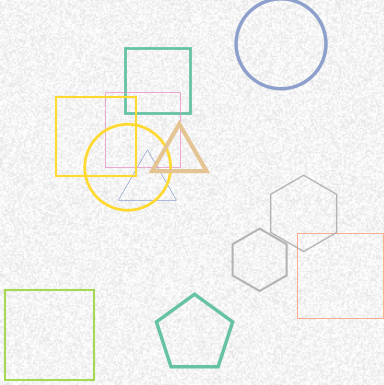[{"shape": "square", "thickness": 2, "radius": 0.42, "center": [0.409, 0.79]}, {"shape": "pentagon", "thickness": 2.5, "radius": 0.52, "center": [0.505, 0.132]}, {"shape": "square", "thickness": 0.5, "radius": 0.56, "center": [0.882, 0.284]}, {"shape": "triangle", "thickness": 0.5, "radius": 0.44, "center": [0.383, 0.523]}, {"shape": "circle", "thickness": 2.5, "radius": 0.58, "center": [0.73, 0.886]}, {"shape": "square", "thickness": 0.5, "radius": 0.49, "center": [0.371, 0.663]}, {"shape": "square", "thickness": 1.5, "radius": 0.58, "center": [0.128, 0.129]}, {"shape": "square", "thickness": 1.5, "radius": 0.52, "center": [0.248, 0.645]}, {"shape": "circle", "thickness": 2, "radius": 0.56, "center": [0.332, 0.566]}, {"shape": "triangle", "thickness": 3, "radius": 0.41, "center": [0.466, 0.596]}, {"shape": "hexagon", "thickness": 1.5, "radius": 0.4, "center": [0.674, 0.325]}, {"shape": "hexagon", "thickness": 1, "radius": 0.49, "center": [0.789, 0.446]}]